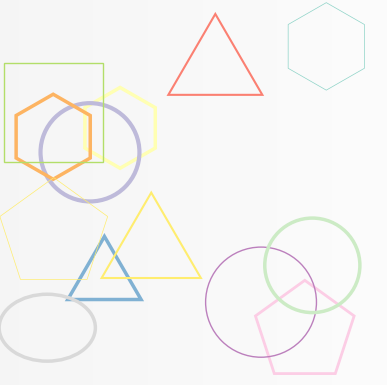[{"shape": "hexagon", "thickness": 0.5, "radius": 0.57, "center": [0.842, 0.879]}, {"shape": "hexagon", "thickness": 2.5, "radius": 0.52, "center": [0.31, 0.668]}, {"shape": "circle", "thickness": 3, "radius": 0.64, "center": [0.232, 0.604]}, {"shape": "triangle", "thickness": 1.5, "radius": 0.7, "center": [0.556, 0.824]}, {"shape": "triangle", "thickness": 2.5, "radius": 0.55, "center": [0.269, 0.277]}, {"shape": "hexagon", "thickness": 2.5, "radius": 0.55, "center": [0.137, 0.645]}, {"shape": "square", "thickness": 1, "radius": 0.64, "center": [0.137, 0.708]}, {"shape": "pentagon", "thickness": 2, "radius": 0.67, "center": [0.787, 0.138]}, {"shape": "oval", "thickness": 2.5, "radius": 0.62, "center": [0.122, 0.149]}, {"shape": "circle", "thickness": 1, "radius": 0.72, "center": [0.674, 0.215]}, {"shape": "circle", "thickness": 2.5, "radius": 0.61, "center": [0.806, 0.311]}, {"shape": "triangle", "thickness": 1.5, "radius": 0.74, "center": [0.39, 0.352]}, {"shape": "pentagon", "thickness": 0.5, "radius": 0.73, "center": [0.139, 0.392]}]